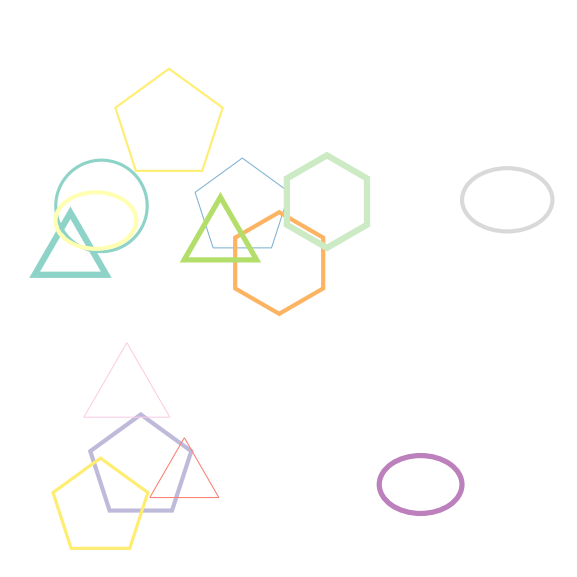[{"shape": "circle", "thickness": 1.5, "radius": 0.4, "center": [0.176, 0.643]}, {"shape": "triangle", "thickness": 3, "radius": 0.36, "center": [0.122, 0.559]}, {"shape": "oval", "thickness": 2, "radius": 0.35, "center": [0.166, 0.617]}, {"shape": "pentagon", "thickness": 2, "radius": 0.46, "center": [0.244, 0.189]}, {"shape": "triangle", "thickness": 0.5, "radius": 0.35, "center": [0.319, 0.172]}, {"shape": "pentagon", "thickness": 0.5, "radius": 0.43, "center": [0.42, 0.639]}, {"shape": "hexagon", "thickness": 2, "radius": 0.44, "center": [0.483, 0.544]}, {"shape": "triangle", "thickness": 2.5, "radius": 0.36, "center": [0.382, 0.585]}, {"shape": "triangle", "thickness": 0.5, "radius": 0.43, "center": [0.22, 0.32]}, {"shape": "oval", "thickness": 2, "radius": 0.39, "center": [0.878, 0.653]}, {"shape": "oval", "thickness": 2.5, "radius": 0.36, "center": [0.728, 0.16]}, {"shape": "hexagon", "thickness": 3, "radius": 0.4, "center": [0.566, 0.65]}, {"shape": "pentagon", "thickness": 1.5, "radius": 0.43, "center": [0.174, 0.119]}, {"shape": "pentagon", "thickness": 1, "radius": 0.49, "center": [0.293, 0.782]}]